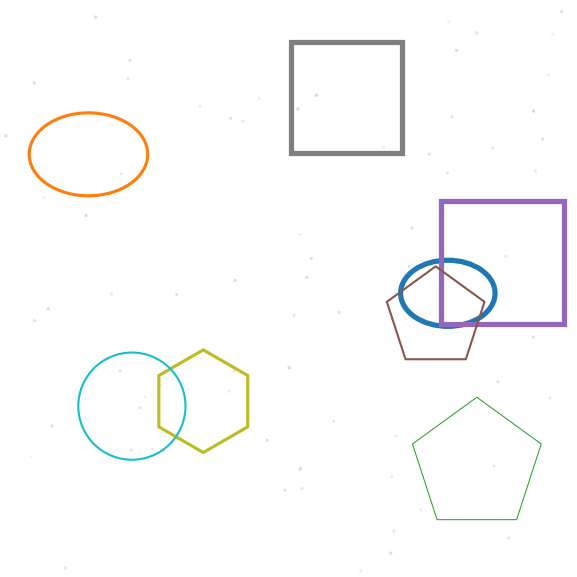[{"shape": "oval", "thickness": 2.5, "radius": 0.41, "center": [0.775, 0.491]}, {"shape": "oval", "thickness": 1.5, "radius": 0.51, "center": [0.153, 0.732]}, {"shape": "pentagon", "thickness": 0.5, "radius": 0.59, "center": [0.826, 0.194]}, {"shape": "square", "thickness": 2.5, "radius": 0.53, "center": [0.871, 0.544]}, {"shape": "pentagon", "thickness": 1, "radius": 0.44, "center": [0.754, 0.449]}, {"shape": "square", "thickness": 2.5, "radius": 0.48, "center": [0.6, 0.831]}, {"shape": "hexagon", "thickness": 1.5, "radius": 0.44, "center": [0.352, 0.304]}, {"shape": "circle", "thickness": 1, "radius": 0.46, "center": [0.228, 0.296]}]